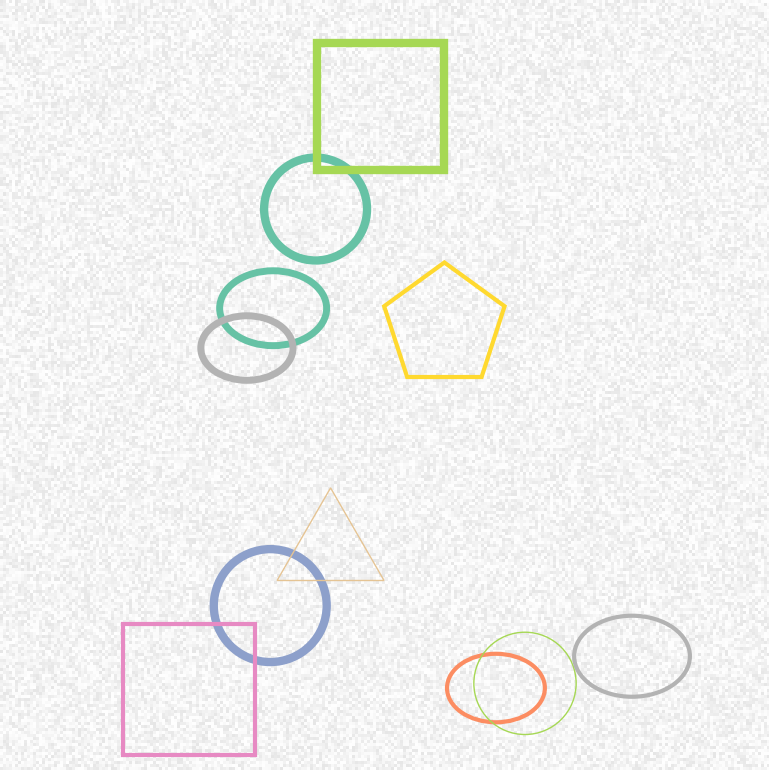[{"shape": "oval", "thickness": 2.5, "radius": 0.35, "center": [0.355, 0.6]}, {"shape": "circle", "thickness": 3, "radius": 0.33, "center": [0.41, 0.729]}, {"shape": "oval", "thickness": 1.5, "radius": 0.32, "center": [0.644, 0.106]}, {"shape": "circle", "thickness": 3, "radius": 0.37, "center": [0.351, 0.214]}, {"shape": "square", "thickness": 1.5, "radius": 0.43, "center": [0.245, 0.104]}, {"shape": "square", "thickness": 3, "radius": 0.41, "center": [0.494, 0.862]}, {"shape": "circle", "thickness": 0.5, "radius": 0.33, "center": [0.682, 0.113]}, {"shape": "pentagon", "thickness": 1.5, "radius": 0.41, "center": [0.577, 0.577]}, {"shape": "triangle", "thickness": 0.5, "radius": 0.4, "center": [0.429, 0.286]}, {"shape": "oval", "thickness": 2.5, "radius": 0.3, "center": [0.321, 0.548]}, {"shape": "oval", "thickness": 1.5, "radius": 0.38, "center": [0.821, 0.148]}]